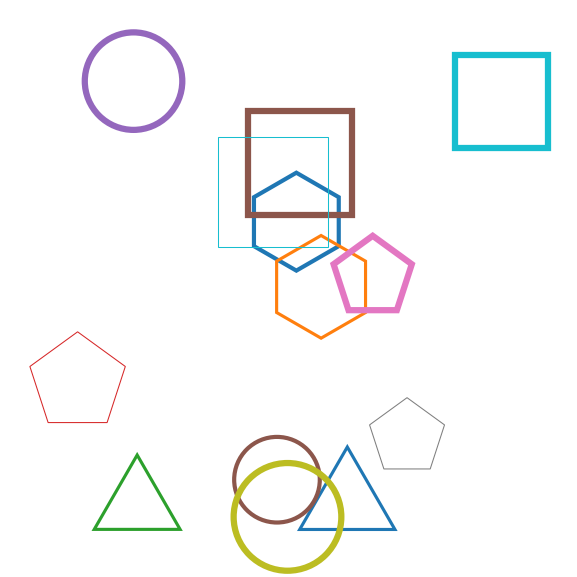[{"shape": "hexagon", "thickness": 2, "radius": 0.42, "center": [0.513, 0.615]}, {"shape": "triangle", "thickness": 1.5, "radius": 0.48, "center": [0.601, 0.13]}, {"shape": "hexagon", "thickness": 1.5, "radius": 0.44, "center": [0.556, 0.502]}, {"shape": "triangle", "thickness": 1.5, "radius": 0.43, "center": [0.238, 0.125]}, {"shape": "pentagon", "thickness": 0.5, "radius": 0.43, "center": [0.134, 0.338]}, {"shape": "circle", "thickness": 3, "radius": 0.42, "center": [0.231, 0.859]}, {"shape": "square", "thickness": 3, "radius": 0.45, "center": [0.52, 0.717]}, {"shape": "circle", "thickness": 2, "radius": 0.37, "center": [0.48, 0.168]}, {"shape": "pentagon", "thickness": 3, "radius": 0.36, "center": [0.645, 0.52]}, {"shape": "pentagon", "thickness": 0.5, "radius": 0.34, "center": [0.705, 0.242]}, {"shape": "circle", "thickness": 3, "radius": 0.47, "center": [0.498, 0.104]}, {"shape": "square", "thickness": 0.5, "radius": 0.48, "center": [0.473, 0.667]}, {"shape": "square", "thickness": 3, "radius": 0.4, "center": [0.869, 0.823]}]